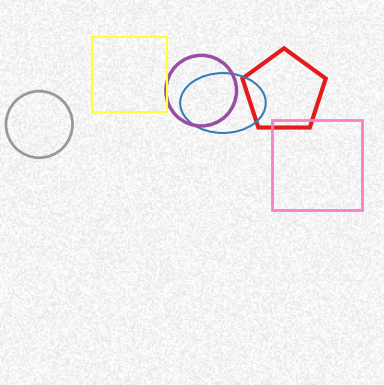[{"shape": "pentagon", "thickness": 3, "radius": 0.57, "center": [0.738, 0.761]}, {"shape": "oval", "thickness": 1.5, "radius": 0.56, "center": [0.579, 0.732]}, {"shape": "circle", "thickness": 2.5, "radius": 0.46, "center": [0.523, 0.765]}, {"shape": "square", "thickness": 1.5, "radius": 0.49, "center": [0.336, 0.806]}, {"shape": "square", "thickness": 2, "radius": 0.59, "center": [0.824, 0.571]}, {"shape": "circle", "thickness": 2, "radius": 0.43, "center": [0.102, 0.677]}]